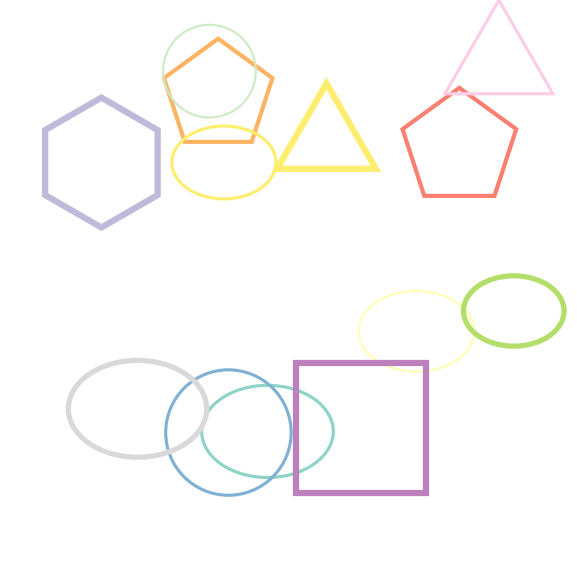[{"shape": "oval", "thickness": 1.5, "radius": 0.57, "center": [0.463, 0.252]}, {"shape": "oval", "thickness": 1, "radius": 0.5, "center": [0.721, 0.426]}, {"shape": "hexagon", "thickness": 3, "radius": 0.56, "center": [0.176, 0.718]}, {"shape": "pentagon", "thickness": 2, "radius": 0.52, "center": [0.795, 0.744]}, {"shape": "circle", "thickness": 1.5, "radius": 0.54, "center": [0.396, 0.25]}, {"shape": "pentagon", "thickness": 2, "radius": 0.49, "center": [0.378, 0.833]}, {"shape": "oval", "thickness": 2.5, "radius": 0.44, "center": [0.89, 0.461]}, {"shape": "triangle", "thickness": 1.5, "radius": 0.54, "center": [0.864, 0.891]}, {"shape": "oval", "thickness": 2.5, "radius": 0.6, "center": [0.238, 0.291]}, {"shape": "square", "thickness": 3, "radius": 0.56, "center": [0.625, 0.258]}, {"shape": "circle", "thickness": 1, "radius": 0.4, "center": [0.363, 0.876]}, {"shape": "oval", "thickness": 1.5, "radius": 0.45, "center": [0.388, 0.718]}, {"shape": "triangle", "thickness": 3, "radius": 0.49, "center": [0.565, 0.756]}]